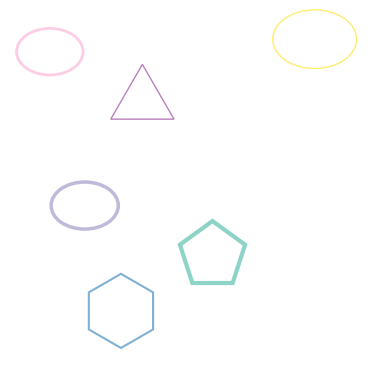[{"shape": "pentagon", "thickness": 3, "radius": 0.44, "center": [0.552, 0.337]}, {"shape": "oval", "thickness": 2.5, "radius": 0.44, "center": [0.22, 0.466]}, {"shape": "hexagon", "thickness": 1.5, "radius": 0.48, "center": [0.314, 0.192]}, {"shape": "oval", "thickness": 2, "radius": 0.43, "center": [0.129, 0.866]}, {"shape": "triangle", "thickness": 1, "radius": 0.47, "center": [0.37, 0.738]}, {"shape": "oval", "thickness": 1, "radius": 0.54, "center": [0.817, 0.898]}]